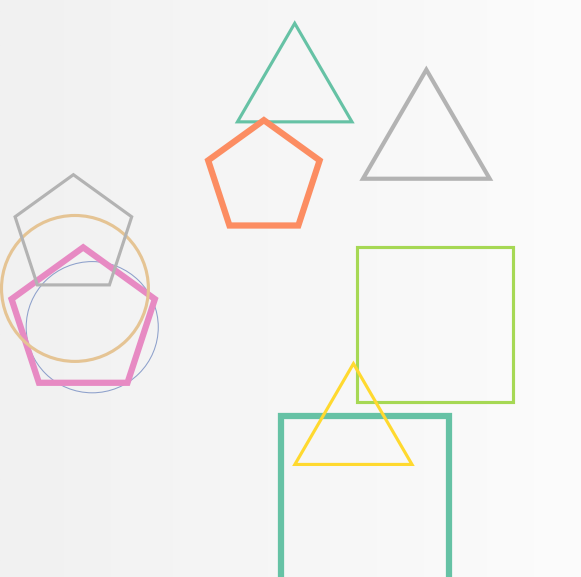[{"shape": "triangle", "thickness": 1.5, "radius": 0.57, "center": [0.507, 0.845]}, {"shape": "square", "thickness": 3, "radius": 0.72, "center": [0.628, 0.134]}, {"shape": "pentagon", "thickness": 3, "radius": 0.5, "center": [0.454, 0.69]}, {"shape": "circle", "thickness": 0.5, "radius": 0.57, "center": [0.159, 0.433]}, {"shape": "pentagon", "thickness": 3, "radius": 0.65, "center": [0.143, 0.441]}, {"shape": "square", "thickness": 1.5, "radius": 0.67, "center": [0.748, 0.438]}, {"shape": "triangle", "thickness": 1.5, "radius": 0.58, "center": [0.608, 0.253]}, {"shape": "circle", "thickness": 1.5, "radius": 0.63, "center": [0.129, 0.5]}, {"shape": "triangle", "thickness": 2, "radius": 0.63, "center": [0.733, 0.753]}, {"shape": "pentagon", "thickness": 1.5, "radius": 0.53, "center": [0.126, 0.591]}]